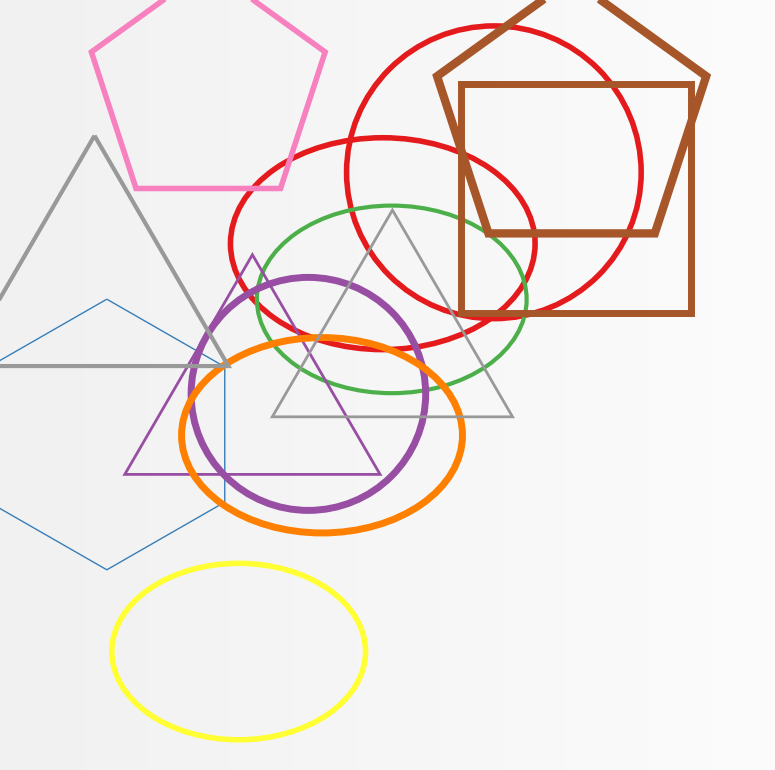[{"shape": "oval", "thickness": 2, "radius": 0.98, "center": [0.494, 0.684]}, {"shape": "circle", "thickness": 2, "radius": 0.95, "center": [0.637, 0.776]}, {"shape": "hexagon", "thickness": 0.5, "radius": 0.88, "center": [0.138, 0.436]}, {"shape": "oval", "thickness": 1.5, "radius": 0.87, "center": [0.506, 0.611]}, {"shape": "triangle", "thickness": 1, "radius": 0.95, "center": [0.326, 0.479]}, {"shape": "circle", "thickness": 2.5, "radius": 0.76, "center": [0.398, 0.488]}, {"shape": "oval", "thickness": 2.5, "radius": 0.91, "center": [0.416, 0.435]}, {"shape": "oval", "thickness": 2, "radius": 0.82, "center": [0.308, 0.154]}, {"shape": "square", "thickness": 2.5, "radius": 0.74, "center": [0.744, 0.742]}, {"shape": "pentagon", "thickness": 3, "radius": 0.91, "center": [0.738, 0.845]}, {"shape": "pentagon", "thickness": 2, "radius": 0.79, "center": [0.269, 0.884]}, {"shape": "triangle", "thickness": 1.5, "radius": 1.0, "center": [0.122, 0.624]}, {"shape": "triangle", "thickness": 1, "radius": 0.89, "center": [0.506, 0.548]}]